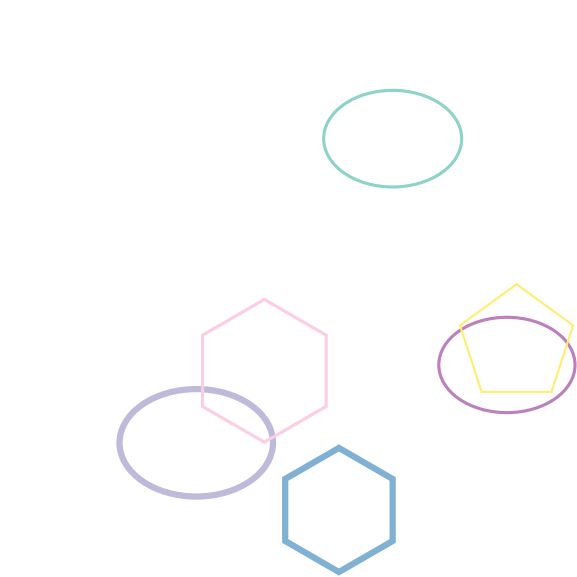[{"shape": "oval", "thickness": 1.5, "radius": 0.6, "center": [0.68, 0.759]}, {"shape": "oval", "thickness": 3, "radius": 0.66, "center": [0.34, 0.232]}, {"shape": "hexagon", "thickness": 3, "radius": 0.54, "center": [0.587, 0.116]}, {"shape": "hexagon", "thickness": 1.5, "radius": 0.62, "center": [0.458, 0.357]}, {"shape": "oval", "thickness": 1.5, "radius": 0.59, "center": [0.878, 0.367]}, {"shape": "pentagon", "thickness": 1, "radius": 0.52, "center": [0.894, 0.404]}]